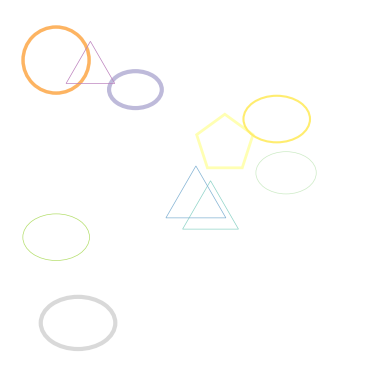[{"shape": "triangle", "thickness": 0.5, "radius": 0.42, "center": [0.547, 0.447]}, {"shape": "pentagon", "thickness": 2, "radius": 0.38, "center": [0.584, 0.626]}, {"shape": "oval", "thickness": 3, "radius": 0.34, "center": [0.352, 0.767]}, {"shape": "triangle", "thickness": 0.5, "radius": 0.45, "center": [0.509, 0.479]}, {"shape": "circle", "thickness": 2.5, "radius": 0.43, "center": [0.146, 0.844]}, {"shape": "oval", "thickness": 0.5, "radius": 0.43, "center": [0.146, 0.384]}, {"shape": "oval", "thickness": 3, "radius": 0.48, "center": [0.203, 0.161]}, {"shape": "triangle", "thickness": 0.5, "radius": 0.36, "center": [0.235, 0.82]}, {"shape": "oval", "thickness": 0.5, "radius": 0.39, "center": [0.743, 0.551]}, {"shape": "oval", "thickness": 1.5, "radius": 0.43, "center": [0.719, 0.691]}]